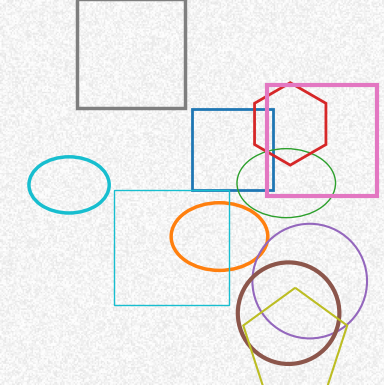[{"shape": "square", "thickness": 2, "radius": 0.52, "center": [0.603, 0.611]}, {"shape": "oval", "thickness": 2.5, "radius": 0.63, "center": [0.57, 0.386]}, {"shape": "oval", "thickness": 1, "radius": 0.64, "center": [0.743, 0.524]}, {"shape": "hexagon", "thickness": 2, "radius": 0.54, "center": [0.754, 0.678]}, {"shape": "circle", "thickness": 1.5, "radius": 0.74, "center": [0.804, 0.27]}, {"shape": "circle", "thickness": 3, "radius": 0.66, "center": [0.75, 0.187]}, {"shape": "square", "thickness": 3, "radius": 0.72, "center": [0.836, 0.635]}, {"shape": "square", "thickness": 2.5, "radius": 0.7, "center": [0.341, 0.861]}, {"shape": "pentagon", "thickness": 1.5, "radius": 0.71, "center": [0.767, 0.111]}, {"shape": "oval", "thickness": 2.5, "radius": 0.52, "center": [0.179, 0.52]}, {"shape": "square", "thickness": 1, "radius": 0.75, "center": [0.445, 0.357]}]